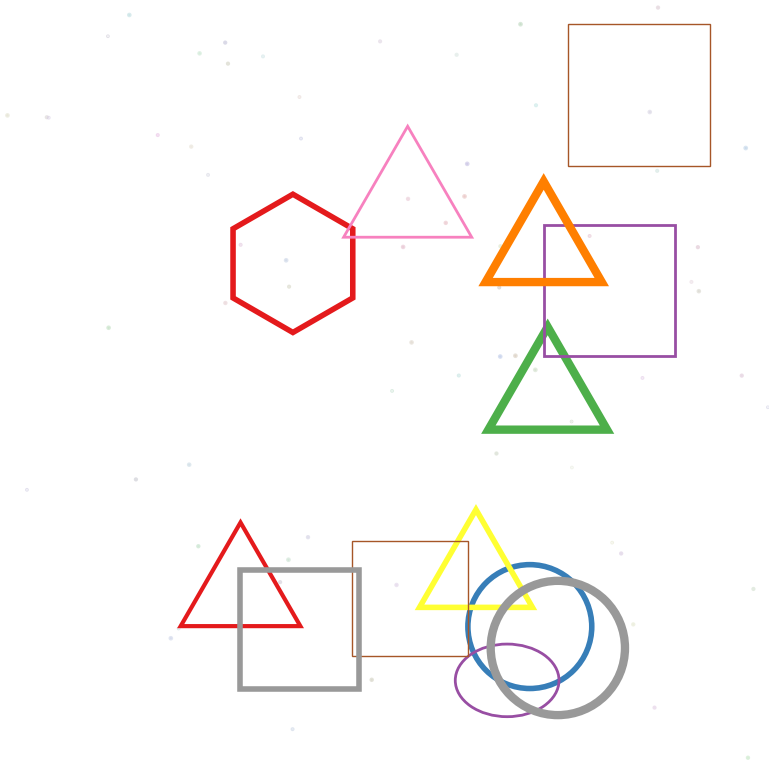[{"shape": "hexagon", "thickness": 2, "radius": 0.45, "center": [0.38, 0.658]}, {"shape": "triangle", "thickness": 1.5, "radius": 0.45, "center": [0.312, 0.232]}, {"shape": "circle", "thickness": 2, "radius": 0.4, "center": [0.688, 0.186]}, {"shape": "triangle", "thickness": 3, "radius": 0.44, "center": [0.711, 0.486]}, {"shape": "square", "thickness": 1, "radius": 0.43, "center": [0.792, 0.622]}, {"shape": "oval", "thickness": 1, "radius": 0.34, "center": [0.659, 0.116]}, {"shape": "triangle", "thickness": 3, "radius": 0.44, "center": [0.706, 0.677]}, {"shape": "triangle", "thickness": 2, "radius": 0.42, "center": [0.618, 0.254]}, {"shape": "square", "thickness": 0.5, "radius": 0.38, "center": [0.532, 0.223]}, {"shape": "square", "thickness": 0.5, "radius": 0.46, "center": [0.829, 0.876]}, {"shape": "triangle", "thickness": 1, "radius": 0.48, "center": [0.529, 0.74]}, {"shape": "square", "thickness": 2, "radius": 0.38, "center": [0.389, 0.182]}, {"shape": "circle", "thickness": 3, "radius": 0.44, "center": [0.724, 0.158]}]